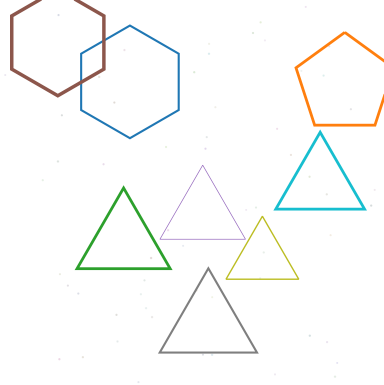[{"shape": "hexagon", "thickness": 1.5, "radius": 0.73, "center": [0.337, 0.787]}, {"shape": "pentagon", "thickness": 2, "radius": 0.67, "center": [0.896, 0.783]}, {"shape": "triangle", "thickness": 2, "radius": 0.7, "center": [0.321, 0.372]}, {"shape": "triangle", "thickness": 0.5, "radius": 0.64, "center": [0.527, 0.443]}, {"shape": "hexagon", "thickness": 2.5, "radius": 0.69, "center": [0.15, 0.89]}, {"shape": "triangle", "thickness": 1.5, "radius": 0.73, "center": [0.541, 0.157]}, {"shape": "triangle", "thickness": 1, "radius": 0.55, "center": [0.682, 0.329]}, {"shape": "triangle", "thickness": 2, "radius": 0.67, "center": [0.832, 0.523]}]